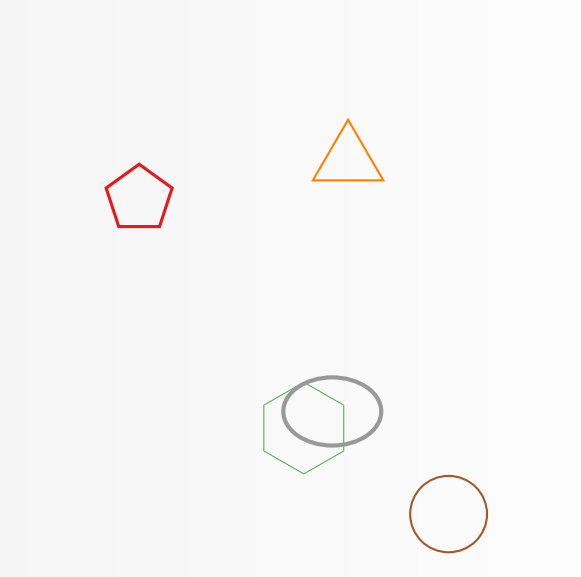[{"shape": "pentagon", "thickness": 1.5, "radius": 0.3, "center": [0.239, 0.655]}, {"shape": "hexagon", "thickness": 0.5, "radius": 0.4, "center": [0.523, 0.258]}, {"shape": "triangle", "thickness": 1, "radius": 0.35, "center": [0.599, 0.722]}, {"shape": "circle", "thickness": 1, "radius": 0.33, "center": [0.772, 0.109]}, {"shape": "oval", "thickness": 2, "radius": 0.42, "center": [0.572, 0.287]}]